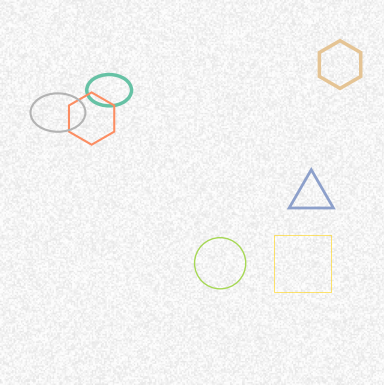[{"shape": "oval", "thickness": 2.5, "radius": 0.29, "center": [0.283, 0.766]}, {"shape": "hexagon", "thickness": 1.5, "radius": 0.34, "center": [0.238, 0.692]}, {"shape": "triangle", "thickness": 2, "radius": 0.33, "center": [0.809, 0.493]}, {"shape": "circle", "thickness": 1, "radius": 0.33, "center": [0.572, 0.316]}, {"shape": "square", "thickness": 0.5, "radius": 0.37, "center": [0.785, 0.317]}, {"shape": "hexagon", "thickness": 2.5, "radius": 0.31, "center": [0.883, 0.832]}, {"shape": "oval", "thickness": 1.5, "radius": 0.36, "center": [0.151, 0.708]}]